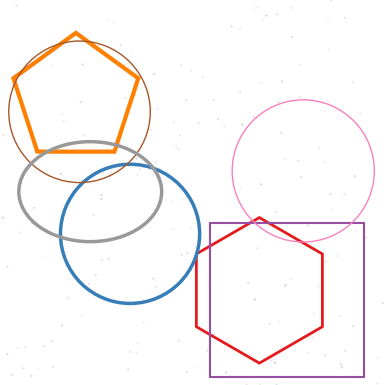[{"shape": "hexagon", "thickness": 2, "radius": 0.95, "center": [0.674, 0.246]}, {"shape": "circle", "thickness": 2.5, "radius": 0.9, "center": [0.338, 0.393]}, {"shape": "square", "thickness": 1.5, "radius": 1.0, "center": [0.744, 0.221]}, {"shape": "pentagon", "thickness": 3, "radius": 0.85, "center": [0.197, 0.744]}, {"shape": "circle", "thickness": 1, "radius": 0.92, "center": [0.207, 0.71]}, {"shape": "circle", "thickness": 1, "radius": 0.92, "center": [0.788, 0.556]}, {"shape": "oval", "thickness": 2.5, "radius": 0.93, "center": [0.234, 0.502]}]